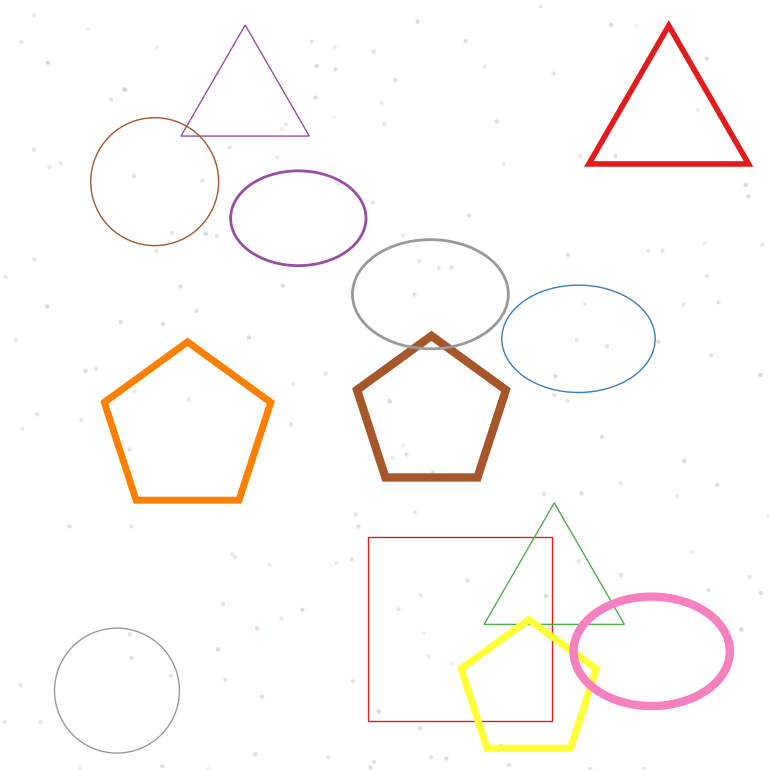[{"shape": "square", "thickness": 0.5, "radius": 0.6, "center": [0.597, 0.184]}, {"shape": "triangle", "thickness": 2, "radius": 0.6, "center": [0.868, 0.847]}, {"shape": "oval", "thickness": 0.5, "radius": 0.5, "center": [0.751, 0.56]}, {"shape": "triangle", "thickness": 0.5, "radius": 0.53, "center": [0.72, 0.242]}, {"shape": "triangle", "thickness": 0.5, "radius": 0.48, "center": [0.318, 0.871]}, {"shape": "oval", "thickness": 1, "radius": 0.44, "center": [0.387, 0.717]}, {"shape": "pentagon", "thickness": 2.5, "radius": 0.57, "center": [0.244, 0.442]}, {"shape": "pentagon", "thickness": 2.5, "radius": 0.46, "center": [0.687, 0.103]}, {"shape": "pentagon", "thickness": 3, "radius": 0.51, "center": [0.56, 0.462]}, {"shape": "circle", "thickness": 0.5, "radius": 0.42, "center": [0.201, 0.764]}, {"shape": "oval", "thickness": 3, "radius": 0.51, "center": [0.846, 0.154]}, {"shape": "oval", "thickness": 1, "radius": 0.51, "center": [0.559, 0.618]}, {"shape": "circle", "thickness": 0.5, "radius": 0.41, "center": [0.152, 0.103]}]